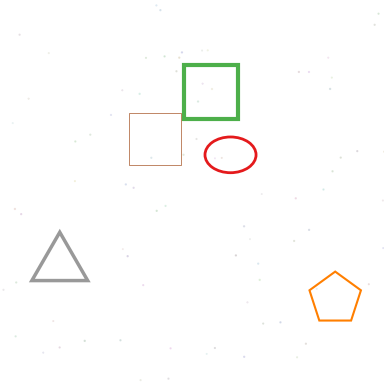[{"shape": "oval", "thickness": 2, "radius": 0.33, "center": [0.599, 0.598]}, {"shape": "square", "thickness": 3, "radius": 0.35, "center": [0.549, 0.761]}, {"shape": "pentagon", "thickness": 1.5, "radius": 0.35, "center": [0.871, 0.224]}, {"shape": "square", "thickness": 0.5, "radius": 0.34, "center": [0.402, 0.638]}, {"shape": "triangle", "thickness": 2.5, "radius": 0.42, "center": [0.155, 0.313]}]